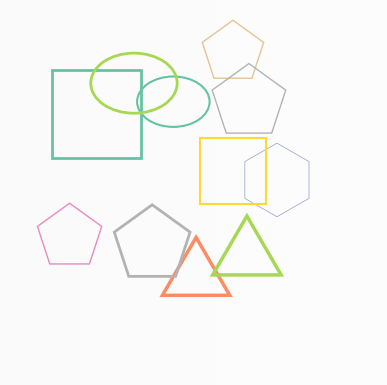[{"shape": "oval", "thickness": 1.5, "radius": 0.47, "center": [0.447, 0.736]}, {"shape": "square", "thickness": 2, "radius": 0.57, "center": [0.249, 0.704]}, {"shape": "triangle", "thickness": 2.5, "radius": 0.5, "center": [0.506, 0.283]}, {"shape": "hexagon", "thickness": 0.5, "radius": 0.48, "center": [0.715, 0.533]}, {"shape": "pentagon", "thickness": 1, "radius": 0.44, "center": [0.18, 0.385]}, {"shape": "triangle", "thickness": 2.5, "radius": 0.51, "center": [0.637, 0.337]}, {"shape": "oval", "thickness": 2, "radius": 0.56, "center": [0.346, 0.784]}, {"shape": "square", "thickness": 1.5, "radius": 0.43, "center": [0.601, 0.555]}, {"shape": "pentagon", "thickness": 1, "radius": 0.42, "center": [0.601, 0.864]}, {"shape": "pentagon", "thickness": 2, "radius": 0.51, "center": [0.393, 0.365]}, {"shape": "pentagon", "thickness": 1, "radius": 0.5, "center": [0.642, 0.735]}]